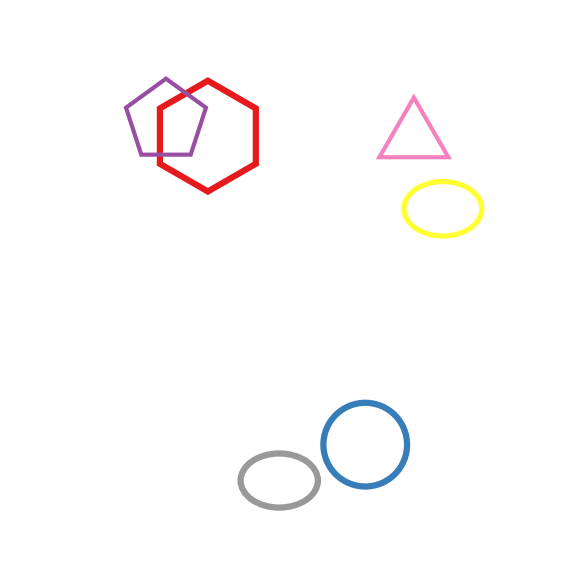[{"shape": "hexagon", "thickness": 3, "radius": 0.48, "center": [0.36, 0.763]}, {"shape": "circle", "thickness": 3, "radius": 0.36, "center": [0.632, 0.229]}, {"shape": "pentagon", "thickness": 2, "radius": 0.36, "center": [0.287, 0.79]}, {"shape": "oval", "thickness": 2.5, "radius": 0.34, "center": [0.767, 0.638]}, {"shape": "triangle", "thickness": 2, "radius": 0.34, "center": [0.717, 0.761]}, {"shape": "oval", "thickness": 3, "radius": 0.33, "center": [0.484, 0.167]}]